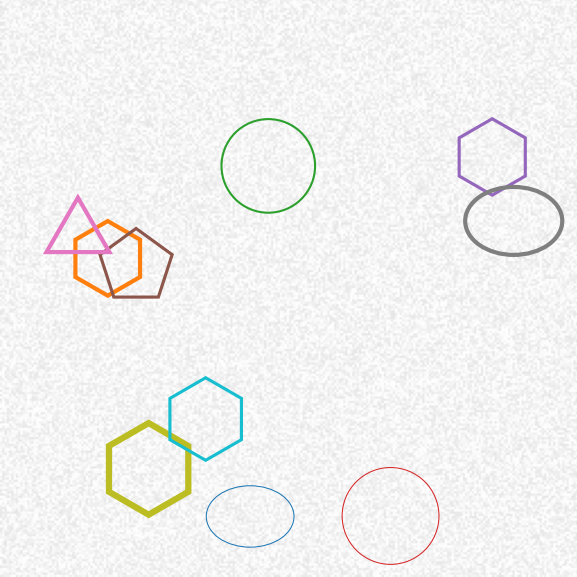[{"shape": "oval", "thickness": 0.5, "radius": 0.38, "center": [0.433, 0.105]}, {"shape": "hexagon", "thickness": 2, "radius": 0.32, "center": [0.187, 0.552]}, {"shape": "circle", "thickness": 1, "radius": 0.41, "center": [0.465, 0.712]}, {"shape": "circle", "thickness": 0.5, "radius": 0.42, "center": [0.676, 0.106]}, {"shape": "hexagon", "thickness": 1.5, "radius": 0.33, "center": [0.852, 0.727]}, {"shape": "pentagon", "thickness": 1.5, "radius": 0.33, "center": [0.236, 0.538]}, {"shape": "triangle", "thickness": 2, "radius": 0.31, "center": [0.135, 0.594]}, {"shape": "oval", "thickness": 2, "radius": 0.42, "center": [0.89, 0.617]}, {"shape": "hexagon", "thickness": 3, "radius": 0.4, "center": [0.257, 0.187]}, {"shape": "hexagon", "thickness": 1.5, "radius": 0.36, "center": [0.356, 0.274]}]